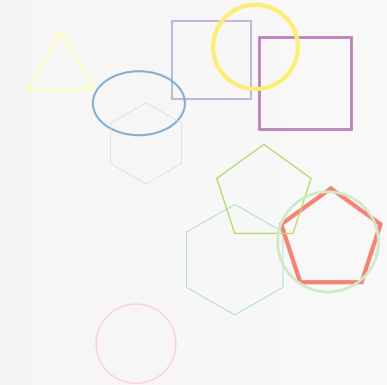[{"shape": "hexagon", "thickness": 0.5, "radius": 0.72, "center": [0.606, 0.326]}, {"shape": "triangle", "thickness": 1.5, "radius": 0.5, "center": [0.157, 0.817]}, {"shape": "square", "thickness": 1.5, "radius": 0.51, "center": [0.546, 0.844]}, {"shape": "pentagon", "thickness": 3, "radius": 0.67, "center": [0.854, 0.376]}, {"shape": "oval", "thickness": 1.5, "radius": 0.59, "center": [0.358, 0.732]}, {"shape": "pentagon", "thickness": 1, "radius": 0.64, "center": [0.681, 0.497]}, {"shape": "circle", "thickness": 1, "radius": 0.51, "center": [0.351, 0.107]}, {"shape": "hexagon", "thickness": 0.5, "radius": 0.53, "center": [0.377, 0.628]}, {"shape": "square", "thickness": 2, "radius": 0.59, "center": [0.786, 0.784]}, {"shape": "circle", "thickness": 2, "radius": 0.65, "center": [0.847, 0.372]}, {"shape": "circle", "thickness": 3, "radius": 0.55, "center": [0.659, 0.878]}]